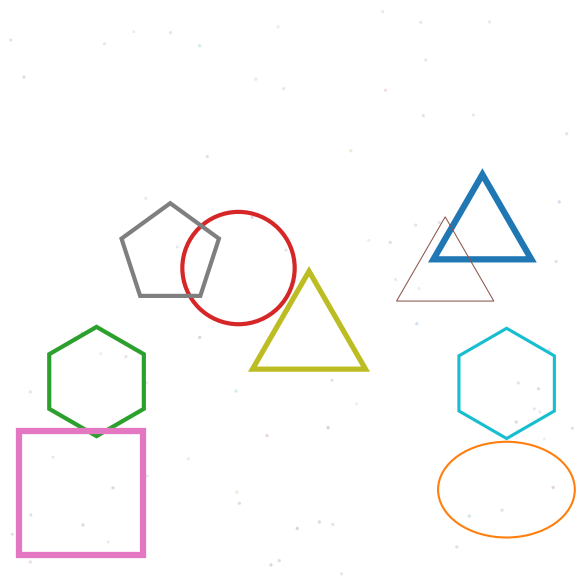[{"shape": "triangle", "thickness": 3, "radius": 0.49, "center": [0.835, 0.599]}, {"shape": "oval", "thickness": 1, "radius": 0.59, "center": [0.877, 0.151]}, {"shape": "hexagon", "thickness": 2, "radius": 0.47, "center": [0.167, 0.339]}, {"shape": "circle", "thickness": 2, "radius": 0.49, "center": [0.413, 0.535]}, {"shape": "triangle", "thickness": 0.5, "radius": 0.49, "center": [0.771, 0.526]}, {"shape": "square", "thickness": 3, "radius": 0.54, "center": [0.141, 0.146]}, {"shape": "pentagon", "thickness": 2, "radius": 0.44, "center": [0.295, 0.559]}, {"shape": "triangle", "thickness": 2.5, "radius": 0.57, "center": [0.535, 0.416]}, {"shape": "hexagon", "thickness": 1.5, "radius": 0.48, "center": [0.877, 0.335]}]